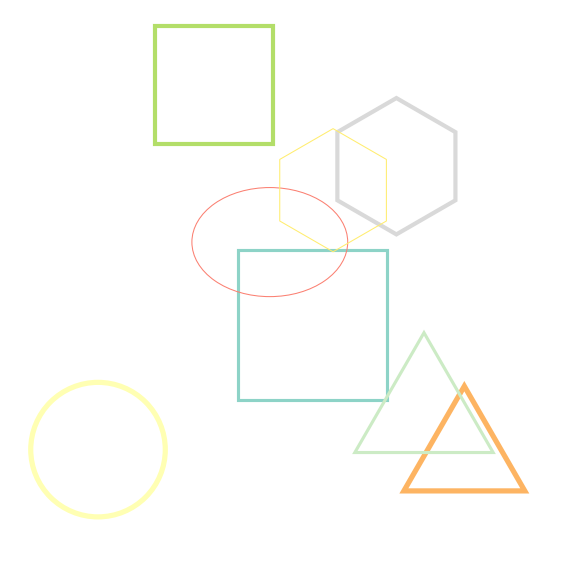[{"shape": "square", "thickness": 1.5, "radius": 0.65, "center": [0.541, 0.436]}, {"shape": "circle", "thickness": 2.5, "radius": 0.58, "center": [0.17, 0.221]}, {"shape": "oval", "thickness": 0.5, "radius": 0.67, "center": [0.467, 0.58]}, {"shape": "triangle", "thickness": 2.5, "radius": 0.6, "center": [0.804, 0.21]}, {"shape": "square", "thickness": 2, "radius": 0.51, "center": [0.371, 0.852]}, {"shape": "hexagon", "thickness": 2, "radius": 0.59, "center": [0.686, 0.711]}, {"shape": "triangle", "thickness": 1.5, "radius": 0.69, "center": [0.734, 0.285]}, {"shape": "hexagon", "thickness": 0.5, "radius": 0.53, "center": [0.577, 0.67]}]